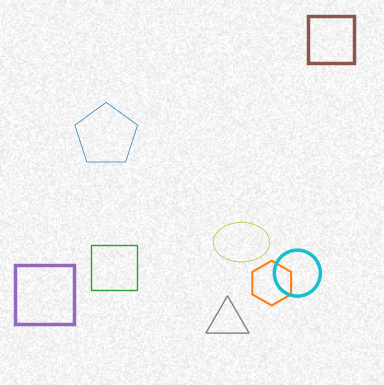[{"shape": "pentagon", "thickness": 0.5, "radius": 0.43, "center": [0.276, 0.649]}, {"shape": "hexagon", "thickness": 1.5, "radius": 0.29, "center": [0.706, 0.265]}, {"shape": "square", "thickness": 1, "radius": 0.29, "center": [0.296, 0.305]}, {"shape": "square", "thickness": 2.5, "radius": 0.38, "center": [0.116, 0.236]}, {"shape": "square", "thickness": 2.5, "radius": 0.3, "center": [0.859, 0.898]}, {"shape": "triangle", "thickness": 1, "radius": 0.32, "center": [0.591, 0.167]}, {"shape": "oval", "thickness": 0.5, "radius": 0.37, "center": [0.627, 0.371]}, {"shape": "circle", "thickness": 2.5, "radius": 0.3, "center": [0.772, 0.291]}]